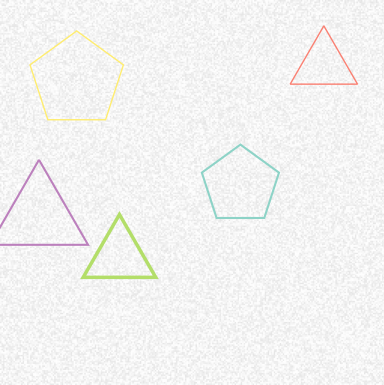[{"shape": "pentagon", "thickness": 1.5, "radius": 0.53, "center": [0.624, 0.519]}, {"shape": "triangle", "thickness": 1, "radius": 0.5, "center": [0.841, 0.832]}, {"shape": "triangle", "thickness": 2.5, "radius": 0.54, "center": [0.31, 0.334]}, {"shape": "triangle", "thickness": 1.5, "radius": 0.74, "center": [0.101, 0.438]}, {"shape": "pentagon", "thickness": 1, "radius": 0.64, "center": [0.199, 0.792]}]